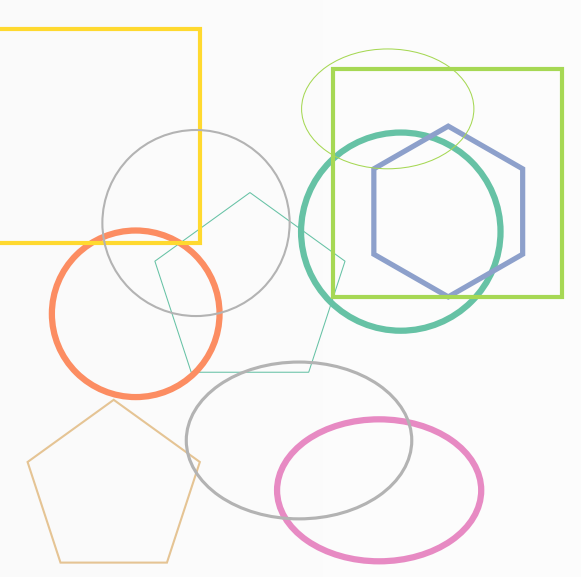[{"shape": "circle", "thickness": 3, "radius": 0.86, "center": [0.69, 0.598]}, {"shape": "pentagon", "thickness": 0.5, "radius": 0.86, "center": [0.43, 0.494]}, {"shape": "circle", "thickness": 3, "radius": 0.72, "center": [0.233, 0.456]}, {"shape": "hexagon", "thickness": 2.5, "radius": 0.74, "center": [0.771, 0.633]}, {"shape": "oval", "thickness": 3, "radius": 0.88, "center": [0.652, 0.15]}, {"shape": "square", "thickness": 2, "radius": 0.99, "center": [0.769, 0.682]}, {"shape": "oval", "thickness": 0.5, "radius": 0.74, "center": [0.667, 0.811]}, {"shape": "square", "thickness": 2, "radius": 0.93, "center": [0.158, 0.763]}, {"shape": "pentagon", "thickness": 1, "radius": 0.78, "center": [0.196, 0.151]}, {"shape": "circle", "thickness": 1, "radius": 0.81, "center": [0.337, 0.613]}, {"shape": "oval", "thickness": 1.5, "radius": 0.97, "center": [0.514, 0.236]}]